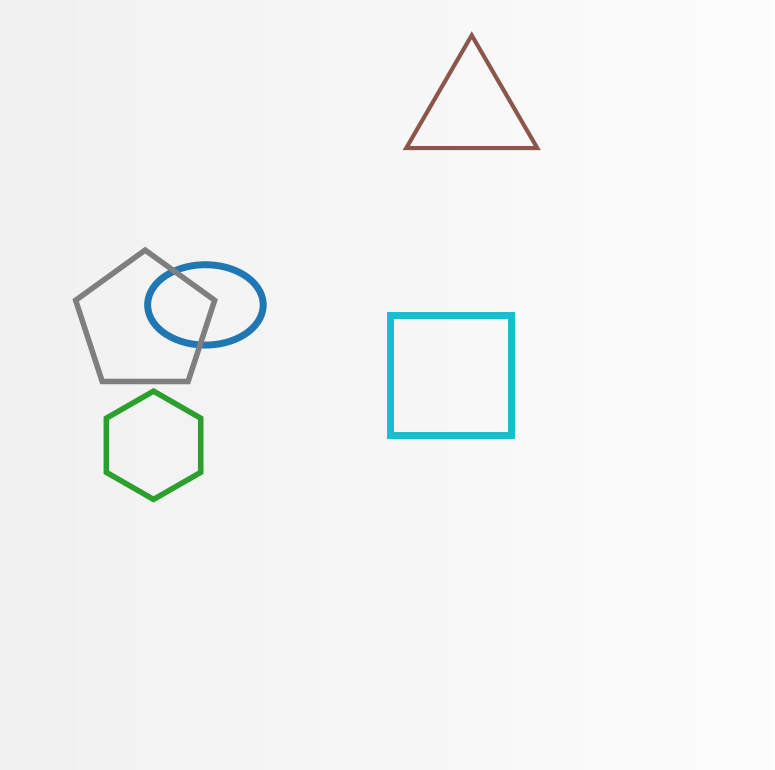[{"shape": "oval", "thickness": 2.5, "radius": 0.37, "center": [0.265, 0.604]}, {"shape": "hexagon", "thickness": 2, "radius": 0.35, "center": [0.198, 0.422]}, {"shape": "triangle", "thickness": 1.5, "radius": 0.49, "center": [0.609, 0.857]}, {"shape": "pentagon", "thickness": 2, "radius": 0.47, "center": [0.187, 0.581]}, {"shape": "square", "thickness": 2.5, "radius": 0.39, "center": [0.581, 0.513]}]